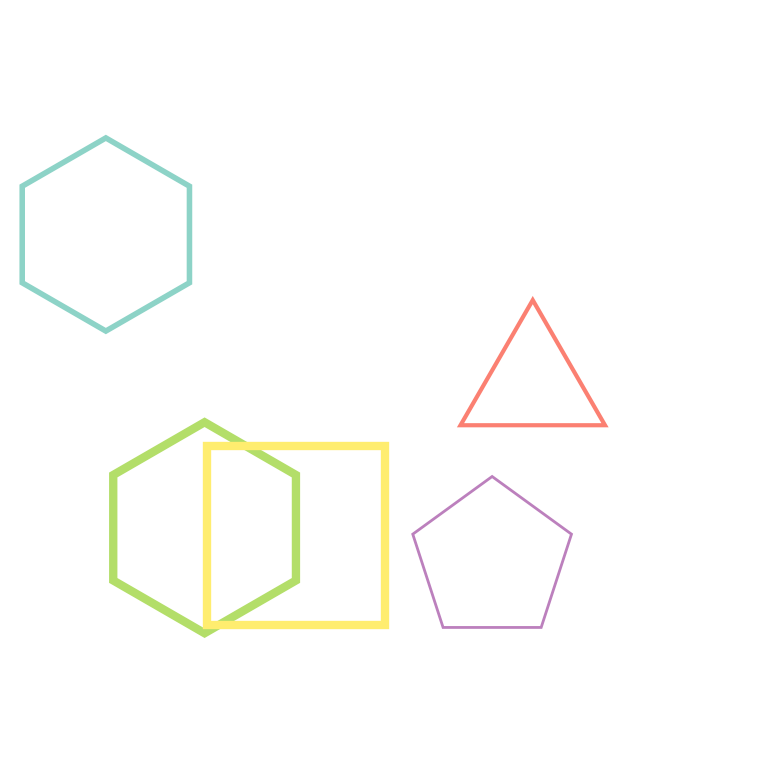[{"shape": "hexagon", "thickness": 2, "radius": 0.63, "center": [0.137, 0.695]}, {"shape": "triangle", "thickness": 1.5, "radius": 0.54, "center": [0.692, 0.502]}, {"shape": "hexagon", "thickness": 3, "radius": 0.68, "center": [0.266, 0.315]}, {"shape": "pentagon", "thickness": 1, "radius": 0.54, "center": [0.639, 0.273]}, {"shape": "square", "thickness": 3, "radius": 0.58, "center": [0.384, 0.305]}]